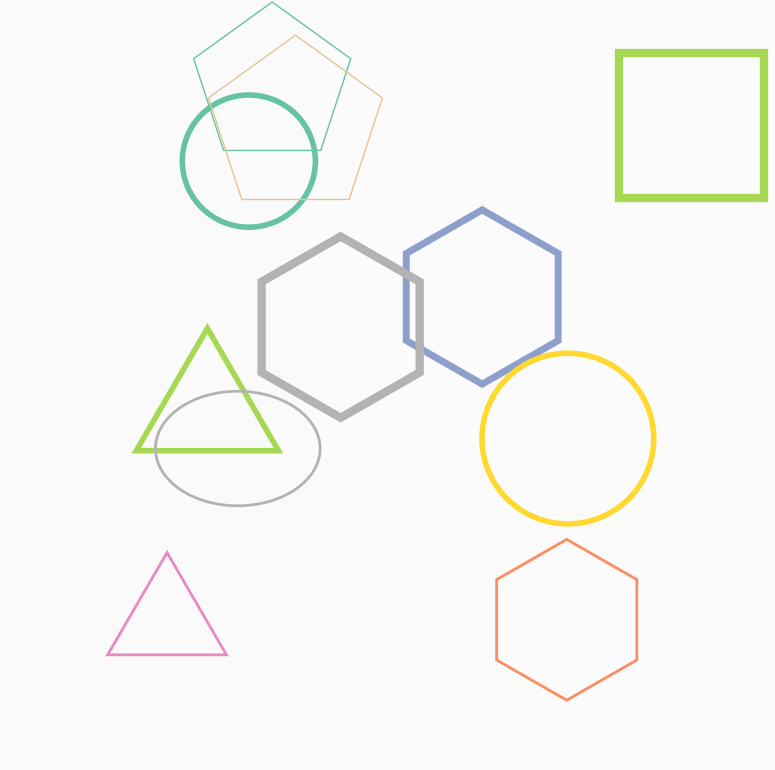[{"shape": "circle", "thickness": 2, "radius": 0.43, "center": [0.321, 0.791]}, {"shape": "pentagon", "thickness": 0.5, "radius": 0.53, "center": [0.351, 0.891]}, {"shape": "hexagon", "thickness": 1, "radius": 0.52, "center": [0.731, 0.195]}, {"shape": "hexagon", "thickness": 2.5, "radius": 0.57, "center": [0.622, 0.614]}, {"shape": "triangle", "thickness": 1, "radius": 0.44, "center": [0.216, 0.194]}, {"shape": "square", "thickness": 3, "radius": 0.47, "center": [0.892, 0.837]}, {"shape": "triangle", "thickness": 2, "radius": 0.53, "center": [0.268, 0.468]}, {"shape": "circle", "thickness": 2, "radius": 0.55, "center": [0.733, 0.43]}, {"shape": "pentagon", "thickness": 0.5, "radius": 0.59, "center": [0.381, 0.836]}, {"shape": "hexagon", "thickness": 3, "radius": 0.59, "center": [0.44, 0.575]}, {"shape": "oval", "thickness": 1, "radius": 0.53, "center": [0.307, 0.417]}]